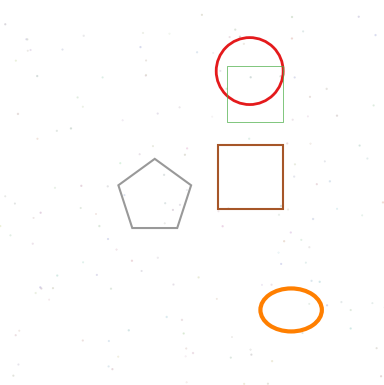[{"shape": "circle", "thickness": 2, "radius": 0.43, "center": [0.649, 0.815]}, {"shape": "square", "thickness": 0.5, "radius": 0.36, "center": [0.662, 0.756]}, {"shape": "oval", "thickness": 3, "radius": 0.4, "center": [0.756, 0.195]}, {"shape": "square", "thickness": 1.5, "radius": 0.42, "center": [0.651, 0.541]}, {"shape": "pentagon", "thickness": 1.5, "radius": 0.5, "center": [0.402, 0.488]}]